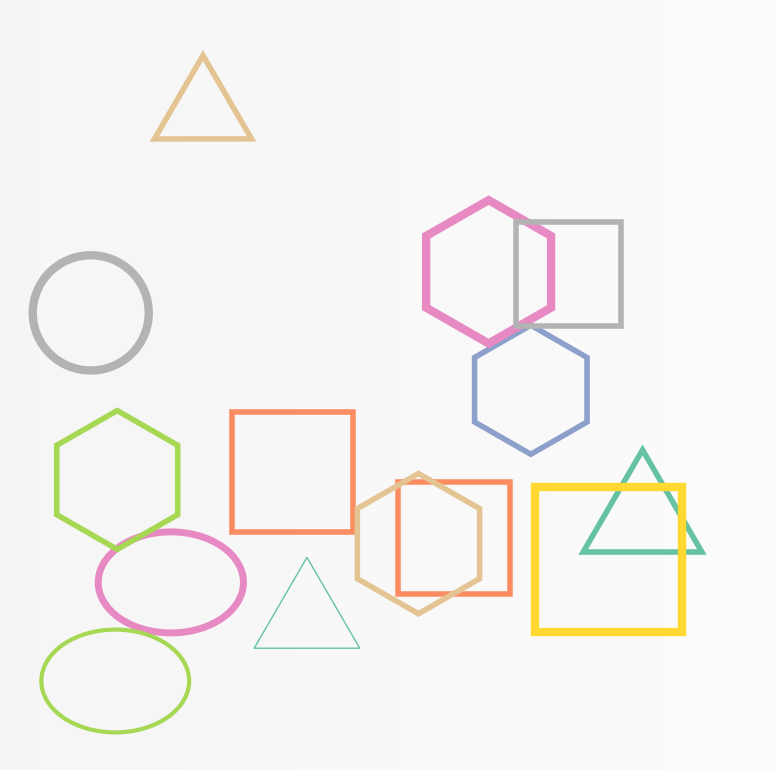[{"shape": "triangle", "thickness": 2, "radius": 0.44, "center": [0.829, 0.327]}, {"shape": "triangle", "thickness": 0.5, "radius": 0.39, "center": [0.396, 0.197]}, {"shape": "square", "thickness": 2, "radius": 0.39, "center": [0.378, 0.387]}, {"shape": "square", "thickness": 2, "radius": 0.36, "center": [0.586, 0.301]}, {"shape": "hexagon", "thickness": 2, "radius": 0.42, "center": [0.685, 0.494]}, {"shape": "hexagon", "thickness": 3, "radius": 0.47, "center": [0.63, 0.647]}, {"shape": "oval", "thickness": 2.5, "radius": 0.47, "center": [0.22, 0.244]}, {"shape": "oval", "thickness": 1.5, "radius": 0.48, "center": [0.149, 0.116]}, {"shape": "hexagon", "thickness": 2, "radius": 0.45, "center": [0.151, 0.377]}, {"shape": "square", "thickness": 3, "radius": 0.47, "center": [0.785, 0.274]}, {"shape": "hexagon", "thickness": 2, "radius": 0.46, "center": [0.54, 0.294]}, {"shape": "triangle", "thickness": 2, "radius": 0.36, "center": [0.262, 0.856]}, {"shape": "square", "thickness": 2, "radius": 0.34, "center": [0.734, 0.644]}, {"shape": "circle", "thickness": 3, "radius": 0.37, "center": [0.117, 0.594]}]